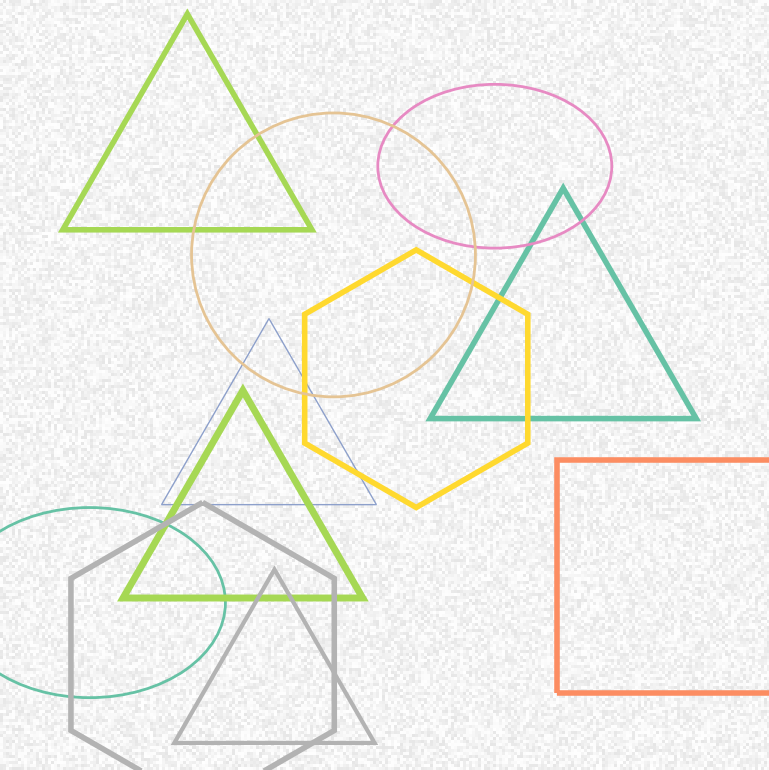[{"shape": "triangle", "thickness": 2, "radius": 1.0, "center": [0.731, 0.556]}, {"shape": "oval", "thickness": 1, "radius": 0.88, "center": [0.116, 0.217]}, {"shape": "square", "thickness": 2, "radius": 0.76, "center": [0.874, 0.251]}, {"shape": "triangle", "thickness": 0.5, "radius": 0.81, "center": [0.349, 0.425]}, {"shape": "oval", "thickness": 1, "radius": 0.76, "center": [0.643, 0.784]}, {"shape": "triangle", "thickness": 2, "radius": 0.93, "center": [0.243, 0.795]}, {"shape": "triangle", "thickness": 2.5, "radius": 0.9, "center": [0.315, 0.313]}, {"shape": "hexagon", "thickness": 2, "radius": 0.84, "center": [0.541, 0.508]}, {"shape": "circle", "thickness": 1, "radius": 0.92, "center": [0.433, 0.669]}, {"shape": "triangle", "thickness": 1.5, "radius": 0.75, "center": [0.356, 0.11]}, {"shape": "hexagon", "thickness": 2, "radius": 0.99, "center": [0.263, 0.15]}]